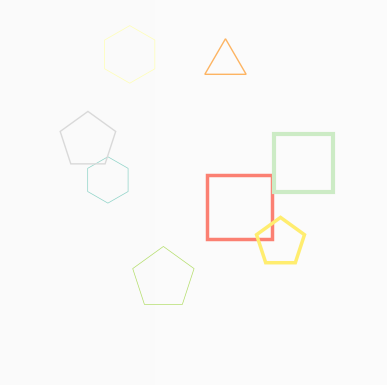[{"shape": "hexagon", "thickness": 0.5, "radius": 0.3, "center": [0.278, 0.533]}, {"shape": "hexagon", "thickness": 0.5, "radius": 0.37, "center": [0.335, 0.859]}, {"shape": "square", "thickness": 2.5, "radius": 0.42, "center": [0.618, 0.462]}, {"shape": "triangle", "thickness": 1, "radius": 0.31, "center": [0.582, 0.838]}, {"shape": "pentagon", "thickness": 0.5, "radius": 0.42, "center": [0.422, 0.277]}, {"shape": "pentagon", "thickness": 1, "radius": 0.38, "center": [0.227, 0.635]}, {"shape": "square", "thickness": 3, "radius": 0.38, "center": [0.783, 0.577]}, {"shape": "pentagon", "thickness": 2.5, "radius": 0.33, "center": [0.724, 0.37]}]